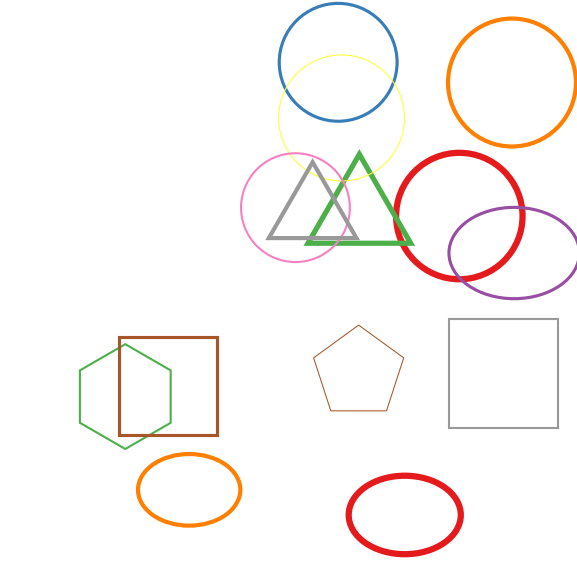[{"shape": "oval", "thickness": 3, "radius": 0.49, "center": [0.701, 0.107]}, {"shape": "circle", "thickness": 3, "radius": 0.55, "center": [0.795, 0.625]}, {"shape": "circle", "thickness": 1.5, "radius": 0.51, "center": [0.586, 0.891]}, {"shape": "hexagon", "thickness": 1, "radius": 0.45, "center": [0.217, 0.312]}, {"shape": "triangle", "thickness": 2.5, "radius": 0.51, "center": [0.622, 0.629]}, {"shape": "oval", "thickness": 1.5, "radius": 0.56, "center": [0.89, 0.561]}, {"shape": "circle", "thickness": 2, "radius": 0.55, "center": [0.887, 0.856]}, {"shape": "oval", "thickness": 2, "radius": 0.44, "center": [0.328, 0.151]}, {"shape": "circle", "thickness": 0.5, "radius": 0.55, "center": [0.591, 0.795]}, {"shape": "pentagon", "thickness": 0.5, "radius": 0.41, "center": [0.621, 0.354]}, {"shape": "square", "thickness": 1.5, "radius": 0.42, "center": [0.29, 0.33]}, {"shape": "circle", "thickness": 1, "radius": 0.47, "center": [0.512, 0.64]}, {"shape": "triangle", "thickness": 2, "radius": 0.44, "center": [0.541, 0.631]}, {"shape": "square", "thickness": 1, "radius": 0.47, "center": [0.872, 0.353]}]